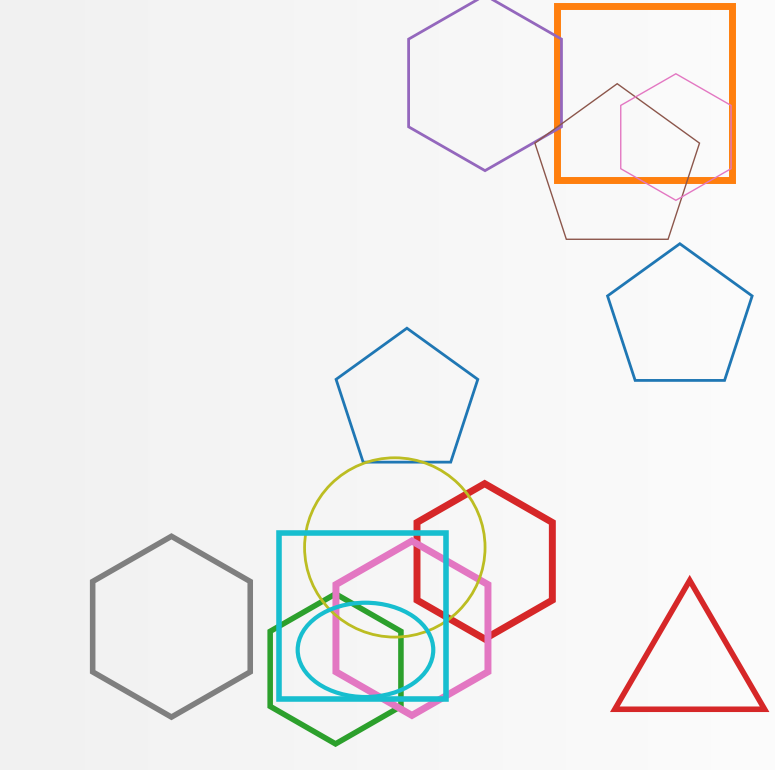[{"shape": "pentagon", "thickness": 1, "radius": 0.49, "center": [0.877, 0.585]}, {"shape": "pentagon", "thickness": 1, "radius": 0.48, "center": [0.525, 0.478]}, {"shape": "square", "thickness": 2.5, "radius": 0.56, "center": [0.831, 0.879]}, {"shape": "hexagon", "thickness": 2, "radius": 0.49, "center": [0.433, 0.131]}, {"shape": "hexagon", "thickness": 2.5, "radius": 0.5, "center": [0.625, 0.271]}, {"shape": "triangle", "thickness": 2, "radius": 0.56, "center": [0.89, 0.135]}, {"shape": "hexagon", "thickness": 1, "radius": 0.57, "center": [0.626, 0.892]}, {"shape": "pentagon", "thickness": 0.5, "radius": 0.56, "center": [0.796, 0.78]}, {"shape": "hexagon", "thickness": 0.5, "radius": 0.41, "center": [0.872, 0.822]}, {"shape": "hexagon", "thickness": 2.5, "radius": 0.57, "center": [0.532, 0.184]}, {"shape": "hexagon", "thickness": 2, "radius": 0.59, "center": [0.221, 0.186]}, {"shape": "circle", "thickness": 1, "radius": 0.58, "center": [0.509, 0.289]}, {"shape": "square", "thickness": 2, "radius": 0.54, "center": [0.467, 0.2]}, {"shape": "oval", "thickness": 1.5, "radius": 0.44, "center": [0.472, 0.156]}]